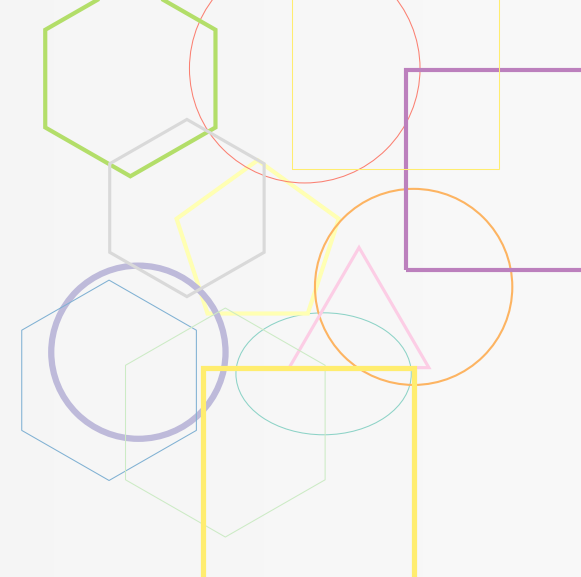[{"shape": "oval", "thickness": 0.5, "radius": 0.75, "center": [0.557, 0.352]}, {"shape": "pentagon", "thickness": 2, "radius": 0.73, "center": [0.443, 0.575]}, {"shape": "circle", "thickness": 3, "radius": 0.75, "center": [0.238, 0.389]}, {"shape": "circle", "thickness": 0.5, "radius": 0.99, "center": [0.524, 0.881]}, {"shape": "hexagon", "thickness": 0.5, "radius": 0.87, "center": [0.188, 0.341]}, {"shape": "circle", "thickness": 1, "radius": 0.85, "center": [0.712, 0.502]}, {"shape": "hexagon", "thickness": 2, "radius": 0.85, "center": [0.224, 0.863]}, {"shape": "triangle", "thickness": 1.5, "radius": 0.69, "center": [0.618, 0.432]}, {"shape": "hexagon", "thickness": 1.5, "radius": 0.77, "center": [0.322, 0.639]}, {"shape": "square", "thickness": 2, "radius": 0.87, "center": [0.873, 0.705]}, {"shape": "hexagon", "thickness": 0.5, "radius": 0.99, "center": [0.388, 0.267]}, {"shape": "square", "thickness": 2.5, "radius": 0.91, "center": [0.531, 0.18]}, {"shape": "square", "thickness": 0.5, "radius": 0.89, "center": [0.68, 0.885]}]